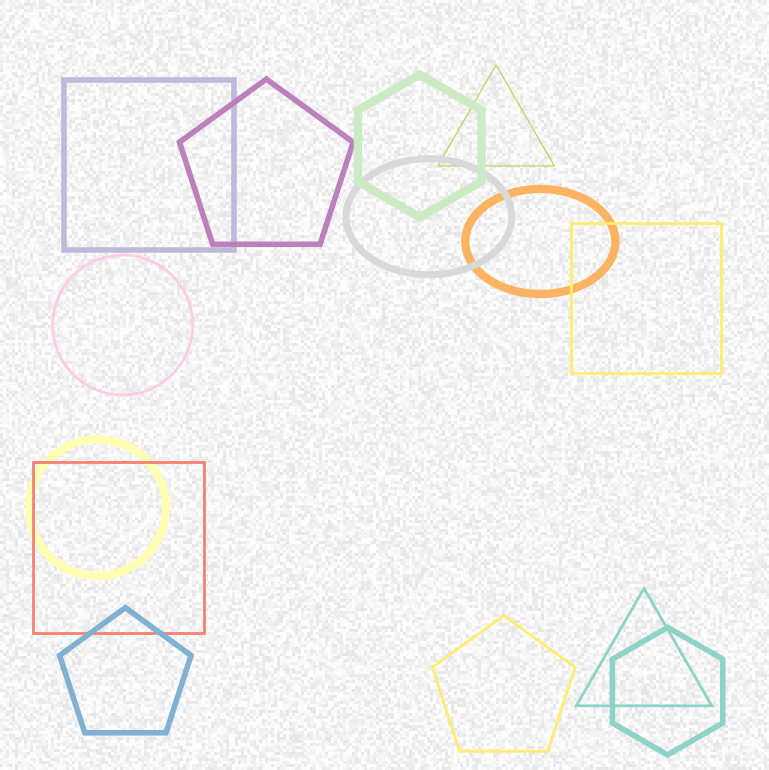[{"shape": "hexagon", "thickness": 2, "radius": 0.41, "center": [0.867, 0.102]}, {"shape": "triangle", "thickness": 1, "radius": 0.51, "center": [0.836, 0.134]}, {"shape": "circle", "thickness": 3, "radius": 0.44, "center": [0.127, 0.341]}, {"shape": "square", "thickness": 2, "radius": 0.55, "center": [0.193, 0.786]}, {"shape": "square", "thickness": 1, "radius": 0.55, "center": [0.154, 0.288]}, {"shape": "pentagon", "thickness": 2, "radius": 0.45, "center": [0.163, 0.121]}, {"shape": "oval", "thickness": 3, "radius": 0.49, "center": [0.702, 0.686]}, {"shape": "triangle", "thickness": 0.5, "radius": 0.44, "center": [0.644, 0.828]}, {"shape": "circle", "thickness": 1, "radius": 0.45, "center": [0.159, 0.578]}, {"shape": "oval", "thickness": 2.5, "radius": 0.54, "center": [0.557, 0.719]}, {"shape": "pentagon", "thickness": 2, "radius": 0.59, "center": [0.346, 0.779]}, {"shape": "hexagon", "thickness": 3, "radius": 0.46, "center": [0.545, 0.811]}, {"shape": "pentagon", "thickness": 1, "radius": 0.49, "center": [0.654, 0.103]}, {"shape": "square", "thickness": 1, "radius": 0.49, "center": [0.839, 0.613]}]